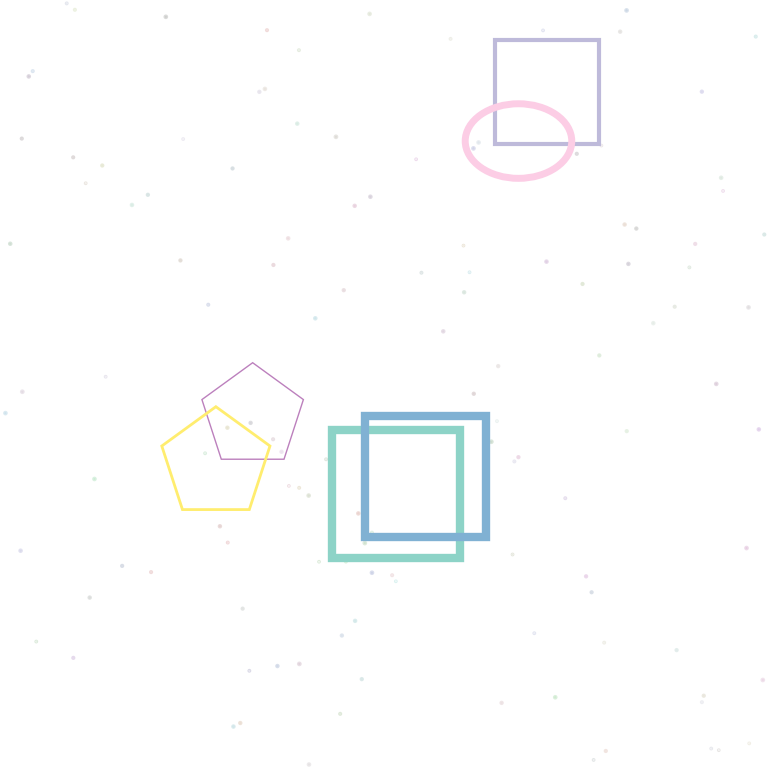[{"shape": "square", "thickness": 3, "radius": 0.41, "center": [0.514, 0.359]}, {"shape": "square", "thickness": 1.5, "radius": 0.34, "center": [0.711, 0.88]}, {"shape": "square", "thickness": 3, "radius": 0.39, "center": [0.553, 0.381]}, {"shape": "oval", "thickness": 2.5, "radius": 0.35, "center": [0.673, 0.817]}, {"shape": "pentagon", "thickness": 0.5, "radius": 0.35, "center": [0.328, 0.46]}, {"shape": "pentagon", "thickness": 1, "radius": 0.37, "center": [0.28, 0.398]}]